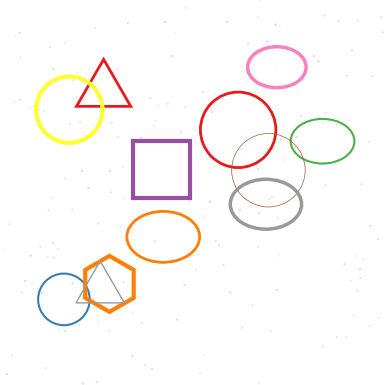[{"shape": "triangle", "thickness": 2, "radius": 0.41, "center": [0.269, 0.764]}, {"shape": "circle", "thickness": 2, "radius": 0.49, "center": [0.619, 0.663]}, {"shape": "circle", "thickness": 1.5, "radius": 0.34, "center": [0.166, 0.222]}, {"shape": "oval", "thickness": 1.5, "radius": 0.41, "center": [0.838, 0.633]}, {"shape": "square", "thickness": 3, "radius": 0.37, "center": [0.42, 0.561]}, {"shape": "oval", "thickness": 2, "radius": 0.47, "center": [0.424, 0.385]}, {"shape": "hexagon", "thickness": 3, "radius": 0.36, "center": [0.284, 0.263]}, {"shape": "circle", "thickness": 3, "radius": 0.43, "center": [0.18, 0.715]}, {"shape": "circle", "thickness": 0.5, "radius": 0.48, "center": [0.697, 0.558]}, {"shape": "oval", "thickness": 2.5, "radius": 0.38, "center": [0.719, 0.825]}, {"shape": "oval", "thickness": 2.5, "radius": 0.46, "center": [0.691, 0.47]}, {"shape": "triangle", "thickness": 1, "radius": 0.36, "center": [0.26, 0.25]}]